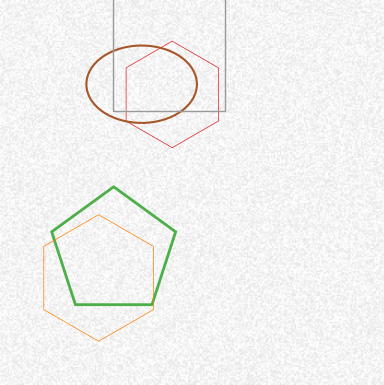[{"shape": "hexagon", "thickness": 0.5, "radius": 0.69, "center": [0.447, 0.755]}, {"shape": "pentagon", "thickness": 2, "radius": 0.85, "center": [0.295, 0.346]}, {"shape": "hexagon", "thickness": 0.5, "radius": 0.82, "center": [0.256, 0.278]}, {"shape": "oval", "thickness": 1.5, "radius": 0.72, "center": [0.368, 0.781]}, {"shape": "square", "thickness": 1, "radius": 0.73, "center": [0.438, 0.857]}]